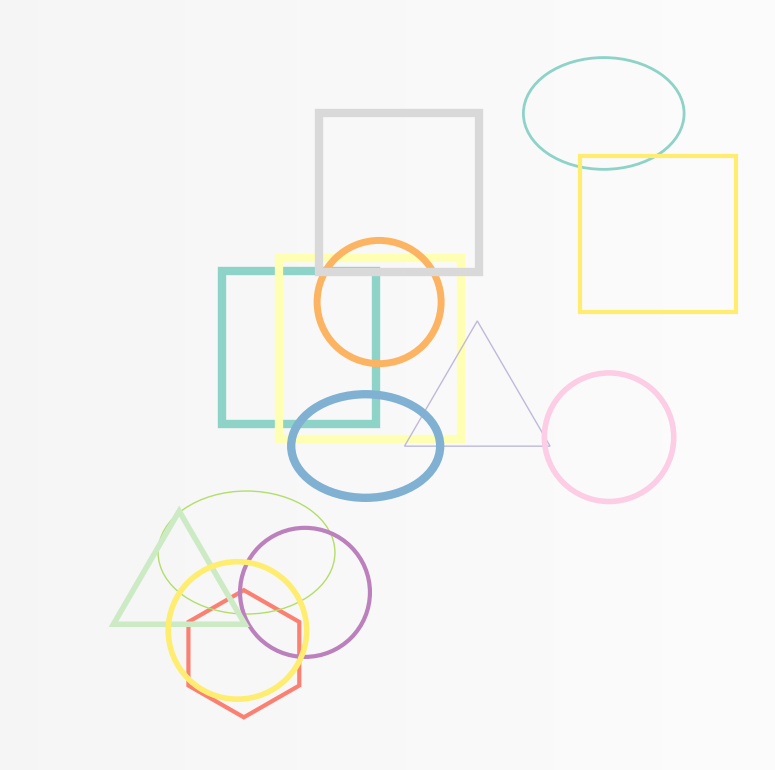[{"shape": "square", "thickness": 3, "radius": 0.5, "center": [0.386, 0.549]}, {"shape": "oval", "thickness": 1, "radius": 0.52, "center": [0.779, 0.853]}, {"shape": "square", "thickness": 3, "radius": 0.59, "center": [0.477, 0.547]}, {"shape": "triangle", "thickness": 0.5, "radius": 0.54, "center": [0.616, 0.475]}, {"shape": "hexagon", "thickness": 1.5, "radius": 0.41, "center": [0.315, 0.151]}, {"shape": "oval", "thickness": 3, "radius": 0.48, "center": [0.472, 0.421]}, {"shape": "circle", "thickness": 2.5, "radius": 0.4, "center": [0.489, 0.608]}, {"shape": "oval", "thickness": 0.5, "radius": 0.57, "center": [0.318, 0.282]}, {"shape": "circle", "thickness": 2, "radius": 0.42, "center": [0.786, 0.432]}, {"shape": "square", "thickness": 3, "radius": 0.51, "center": [0.515, 0.75]}, {"shape": "circle", "thickness": 1.5, "radius": 0.42, "center": [0.394, 0.231]}, {"shape": "triangle", "thickness": 2, "radius": 0.49, "center": [0.231, 0.238]}, {"shape": "circle", "thickness": 2, "radius": 0.45, "center": [0.306, 0.181]}, {"shape": "square", "thickness": 1.5, "radius": 0.5, "center": [0.849, 0.696]}]